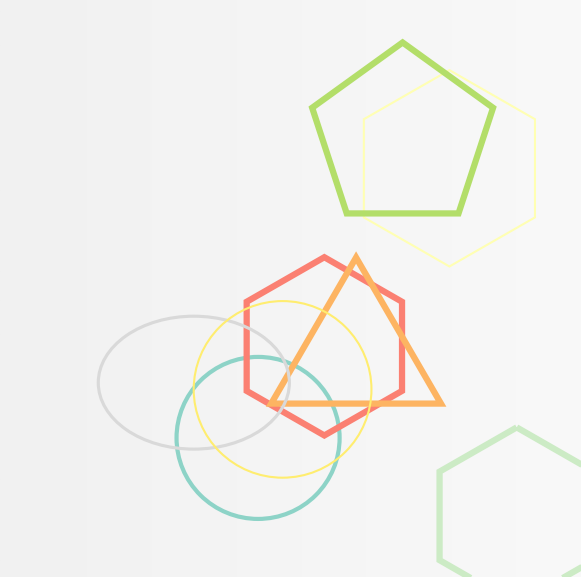[{"shape": "circle", "thickness": 2, "radius": 0.7, "center": [0.444, 0.241]}, {"shape": "hexagon", "thickness": 1, "radius": 0.85, "center": [0.773, 0.708]}, {"shape": "hexagon", "thickness": 3, "radius": 0.77, "center": [0.558, 0.399]}, {"shape": "triangle", "thickness": 3, "radius": 0.84, "center": [0.613, 0.385]}, {"shape": "pentagon", "thickness": 3, "radius": 0.82, "center": [0.693, 0.762]}, {"shape": "oval", "thickness": 1.5, "radius": 0.82, "center": [0.333, 0.337]}, {"shape": "hexagon", "thickness": 3, "radius": 0.77, "center": [0.889, 0.106]}, {"shape": "circle", "thickness": 1, "radius": 0.76, "center": [0.486, 0.325]}]